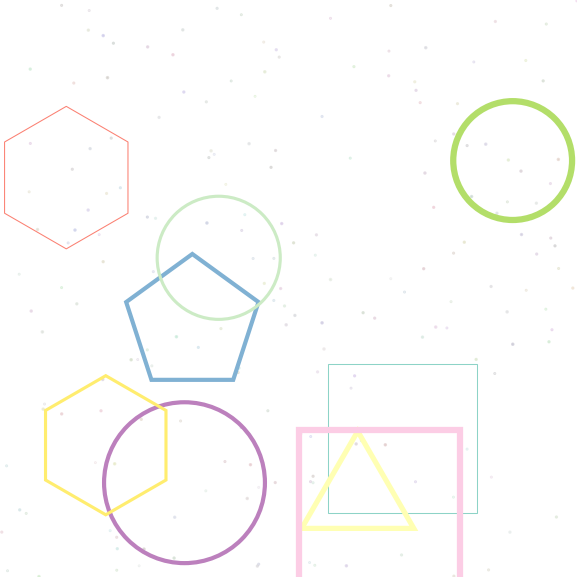[{"shape": "square", "thickness": 0.5, "radius": 0.65, "center": [0.696, 0.24]}, {"shape": "triangle", "thickness": 2.5, "radius": 0.56, "center": [0.619, 0.14]}, {"shape": "hexagon", "thickness": 0.5, "radius": 0.62, "center": [0.115, 0.692]}, {"shape": "pentagon", "thickness": 2, "radius": 0.6, "center": [0.333, 0.439]}, {"shape": "circle", "thickness": 3, "radius": 0.51, "center": [0.888, 0.721]}, {"shape": "square", "thickness": 3, "radius": 0.7, "center": [0.657, 0.114]}, {"shape": "circle", "thickness": 2, "radius": 0.7, "center": [0.319, 0.163]}, {"shape": "circle", "thickness": 1.5, "radius": 0.53, "center": [0.379, 0.553]}, {"shape": "hexagon", "thickness": 1.5, "radius": 0.6, "center": [0.183, 0.228]}]